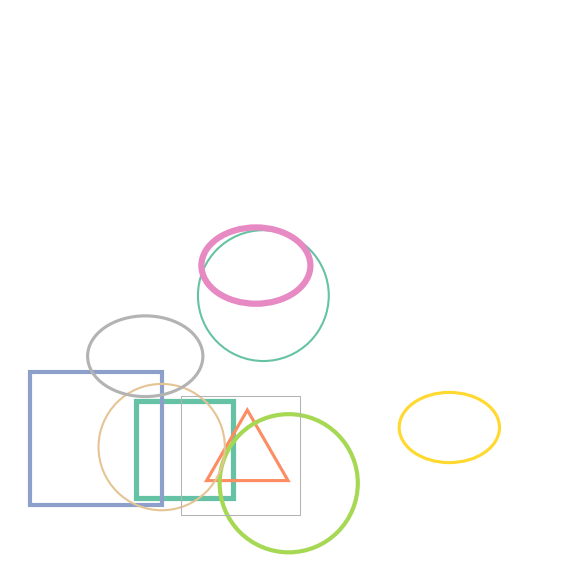[{"shape": "square", "thickness": 2.5, "radius": 0.42, "center": [0.32, 0.22]}, {"shape": "circle", "thickness": 1, "radius": 0.57, "center": [0.456, 0.487]}, {"shape": "triangle", "thickness": 1.5, "radius": 0.41, "center": [0.428, 0.208]}, {"shape": "square", "thickness": 2, "radius": 0.57, "center": [0.167, 0.24]}, {"shape": "oval", "thickness": 3, "radius": 0.47, "center": [0.443, 0.539]}, {"shape": "circle", "thickness": 2, "radius": 0.6, "center": [0.5, 0.162]}, {"shape": "oval", "thickness": 1.5, "radius": 0.43, "center": [0.778, 0.259]}, {"shape": "circle", "thickness": 1, "radius": 0.55, "center": [0.28, 0.225]}, {"shape": "oval", "thickness": 1.5, "radius": 0.5, "center": [0.251, 0.382]}, {"shape": "square", "thickness": 0.5, "radius": 0.51, "center": [0.416, 0.21]}]